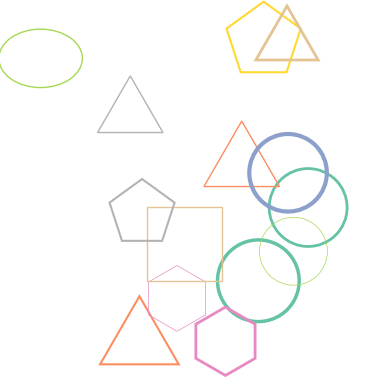[{"shape": "circle", "thickness": 2.5, "radius": 0.53, "center": [0.671, 0.271]}, {"shape": "circle", "thickness": 2, "radius": 0.51, "center": [0.8, 0.461]}, {"shape": "triangle", "thickness": 1.5, "radius": 0.59, "center": [0.362, 0.113]}, {"shape": "triangle", "thickness": 1, "radius": 0.57, "center": [0.628, 0.572]}, {"shape": "circle", "thickness": 3, "radius": 0.5, "center": [0.748, 0.551]}, {"shape": "hexagon", "thickness": 2, "radius": 0.44, "center": [0.586, 0.114]}, {"shape": "hexagon", "thickness": 0.5, "radius": 0.43, "center": [0.46, 0.225]}, {"shape": "oval", "thickness": 1, "radius": 0.54, "center": [0.106, 0.848]}, {"shape": "circle", "thickness": 0.5, "radius": 0.44, "center": [0.762, 0.347]}, {"shape": "pentagon", "thickness": 1.5, "radius": 0.51, "center": [0.685, 0.894]}, {"shape": "square", "thickness": 1, "radius": 0.48, "center": [0.479, 0.367]}, {"shape": "triangle", "thickness": 2, "radius": 0.47, "center": [0.745, 0.891]}, {"shape": "triangle", "thickness": 1, "radius": 0.49, "center": [0.338, 0.705]}, {"shape": "pentagon", "thickness": 1.5, "radius": 0.44, "center": [0.369, 0.446]}]